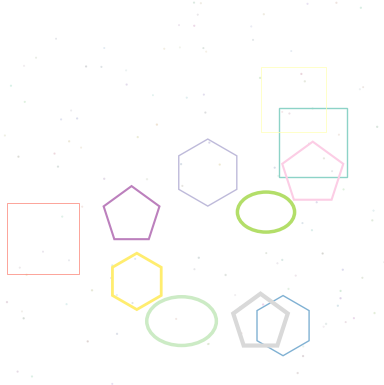[{"shape": "square", "thickness": 1, "radius": 0.45, "center": [0.813, 0.63]}, {"shape": "square", "thickness": 0.5, "radius": 0.42, "center": [0.762, 0.741]}, {"shape": "hexagon", "thickness": 1, "radius": 0.44, "center": [0.54, 0.552]}, {"shape": "square", "thickness": 0.5, "radius": 0.46, "center": [0.112, 0.38]}, {"shape": "hexagon", "thickness": 1, "radius": 0.39, "center": [0.735, 0.154]}, {"shape": "oval", "thickness": 2.5, "radius": 0.37, "center": [0.691, 0.449]}, {"shape": "pentagon", "thickness": 1.5, "radius": 0.42, "center": [0.812, 0.549]}, {"shape": "pentagon", "thickness": 3, "radius": 0.37, "center": [0.677, 0.163]}, {"shape": "pentagon", "thickness": 1.5, "radius": 0.38, "center": [0.342, 0.44]}, {"shape": "oval", "thickness": 2.5, "radius": 0.45, "center": [0.472, 0.166]}, {"shape": "hexagon", "thickness": 2, "radius": 0.37, "center": [0.355, 0.269]}]